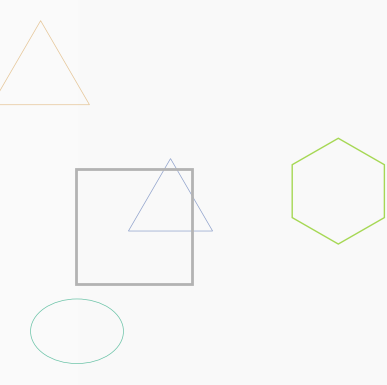[{"shape": "oval", "thickness": 0.5, "radius": 0.6, "center": [0.199, 0.14]}, {"shape": "triangle", "thickness": 0.5, "radius": 0.63, "center": [0.44, 0.463]}, {"shape": "hexagon", "thickness": 1, "radius": 0.69, "center": [0.873, 0.503]}, {"shape": "triangle", "thickness": 0.5, "radius": 0.73, "center": [0.105, 0.801]}, {"shape": "square", "thickness": 2, "radius": 0.75, "center": [0.346, 0.411]}]